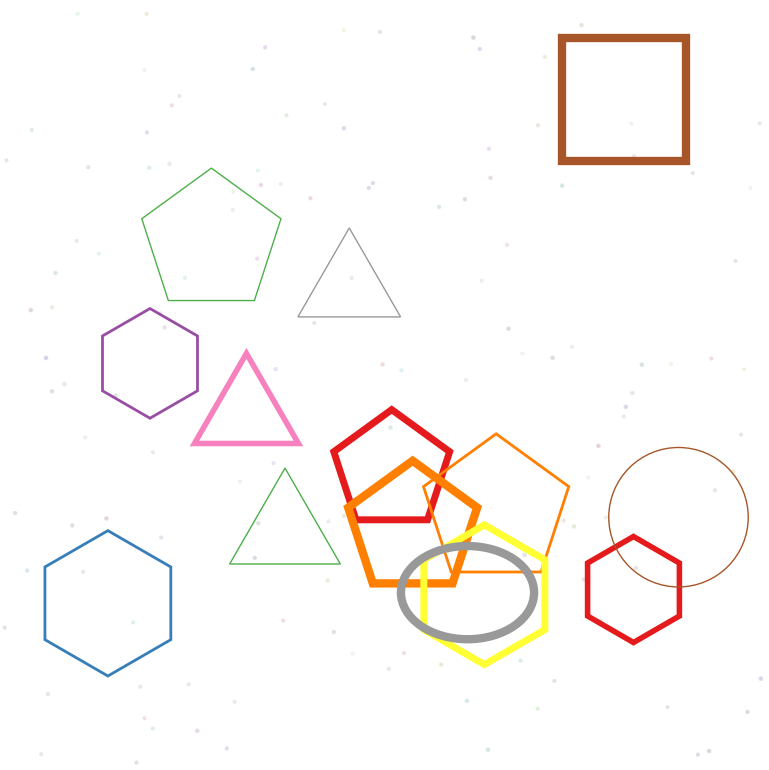[{"shape": "hexagon", "thickness": 2, "radius": 0.34, "center": [0.823, 0.234]}, {"shape": "pentagon", "thickness": 2.5, "radius": 0.4, "center": [0.509, 0.389]}, {"shape": "hexagon", "thickness": 1, "radius": 0.47, "center": [0.14, 0.216]}, {"shape": "pentagon", "thickness": 0.5, "radius": 0.48, "center": [0.275, 0.687]}, {"shape": "triangle", "thickness": 0.5, "radius": 0.42, "center": [0.37, 0.309]}, {"shape": "hexagon", "thickness": 1, "radius": 0.36, "center": [0.195, 0.528]}, {"shape": "pentagon", "thickness": 1, "radius": 0.5, "center": [0.644, 0.337]}, {"shape": "pentagon", "thickness": 3, "radius": 0.44, "center": [0.536, 0.314]}, {"shape": "hexagon", "thickness": 2.5, "radius": 0.45, "center": [0.629, 0.228]}, {"shape": "square", "thickness": 3, "radius": 0.4, "center": [0.81, 0.87]}, {"shape": "circle", "thickness": 0.5, "radius": 0.45, "center": [0.881, 0.328]}, {"shape": "triangle", "thickness": 2, "radius": 0.39, "center": [0.32, 0.463]}, {"shape": "triangle", "thickness": 0.5, "radius": 0.38, "center": [0.454, 0.627]}, {"shape": "oval", "thickness": 3, "radius": 0.43, "center": [0.607, 0.23]}]